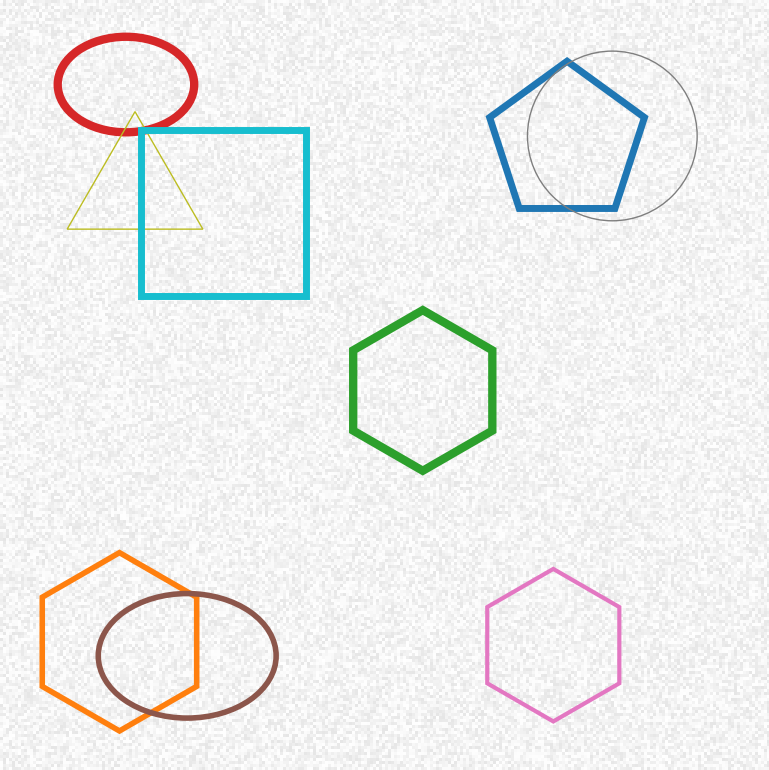[{"shape": "pentagon", "thickness": 2.5, "radius": 0.53, "center": [0.736, 0.815]}, {"shape": "hexagon", "thickness": 2, "radius": 0.58, "center": [0.155, 0.167]}, {"shape": "hexagon", "thickness": 3, "radius": 0.52, "center": [0.549, 0.493]}, {"shape": "oval", "thickness": 3, "radius": 0.44, "center": [0.164, 0.89]}, {"shape": "oval", "thickness": 2, "radius": 0.58, "center": [0.243, 0.148]}, {"shape": "hexagon", "thickness": 1.5, "radius": 0.5, "center": [0.719, 0.162]}, {"shape": "circle", "thickness": 0.5, "radius": 0.55, "center": [0.795, 0.823]}, {"shape": "triangle", "thickness": 0.5, "radius": 0.51, "center": [0.175, 0.753]}, {"shape": "square", "thickness": 2.5, "radius": 0.54, "center": [0.29, 0.723]}]